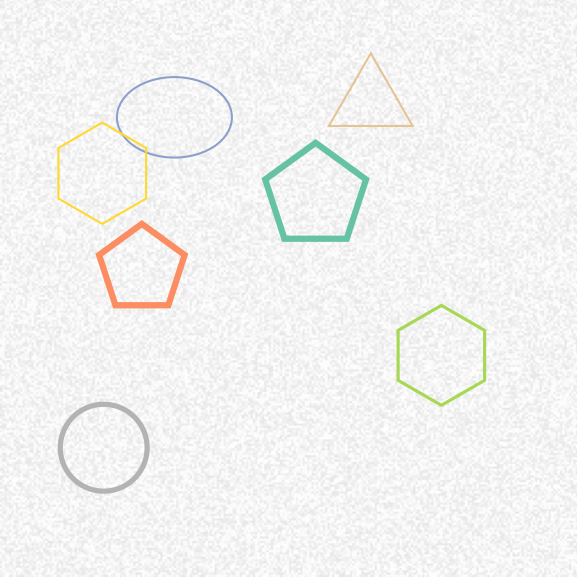[{"shape": "pentagon", "thickness": 3, "radius": 0.46, "center": [0.546, 0.66]}, {"shape": "pentagon", "thickness": 3, "radius": 0.39, "center": [0.246, 0.534]}, {"shape": "oval", "thickness": 1, "radius": 0.5, "center": [0.302, 0.796]}, {"shape": "hexagon", "thickness": 1.5, "radius": 0.43, "center": [0.764, 0.384]}, {"shape": "hexagon", "thickness": 1, "radius": 0.44, "center": [0.177, 0.699]}, {"shape": "triangle", "thickness": 1, "radius": 0.42, "center": [0.642, 0.823]}, {"shape": "circle", "thickness": 2.5, "radius": 0.38, "center": [0.18, 0.224]}]